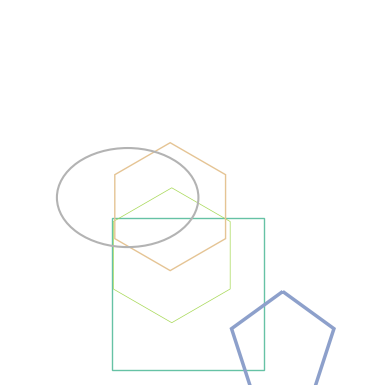[{"shape": "square", "thickness": 1, "radius": 0.99, "center": [0.489, 0.236]}, {"shape": "pentagon", "thickness": 2.5, "radius": 0.7, "center": [0.734, 0.103]}, {"shape": "hexagon", "thickness": 0.5, "radius": 0.88, "center": [0.446, 0.337]}, {"shape": "hexagon", "thickness": 1, "radius": 0.83, "center": [0.442, 0.463]}, {"shape": "oval", "thickness": 1.5, "radius": 0.92, "center": [0.332, 0.487]}]